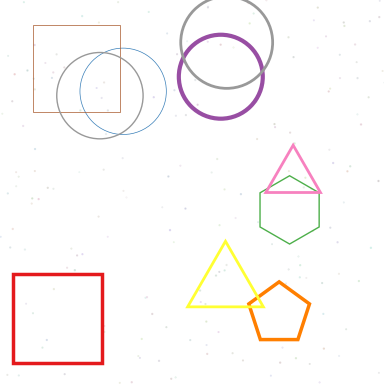[{"shape": "square", "thickness": 2.5, "radius": 0.58, "center": [0.151, 0.173]}, {"shape": "circle", "thickness": 0.5, "radius": 0.56, "center": [0.32, 0.763]}, {"shape": "hexagon", "thickness": 1, "radius": 0.44, "center": [0.752, 0.455]}, {"shape": "circle", "thickness": 3, "radius": 0.55, "center": [0.574, 0.801]}, {"shape": "pentagon", "thickness": 2.5, "radius": 0.41, "center": [0.725, 0.185]}, {"shape": "triangle", "thickness": 2, "radius": 0.57, "center": [0.586, 0.26]}, {"shape": "square", "thickness": 0.5, "radius": 0.57, "center": [0.199, 0.821]}, {"shape": "triangle", "thickness": 2, "radius": 0.41, "center": [0.761, 0.541]}, {"shape": "circle", "thickness": 2, "radius": 0.6, "center": [0.589, 0.89]}, {"shape": "circle", "thickness": 1, "radius": 0.56, "center": [0.26, 0.752]}]